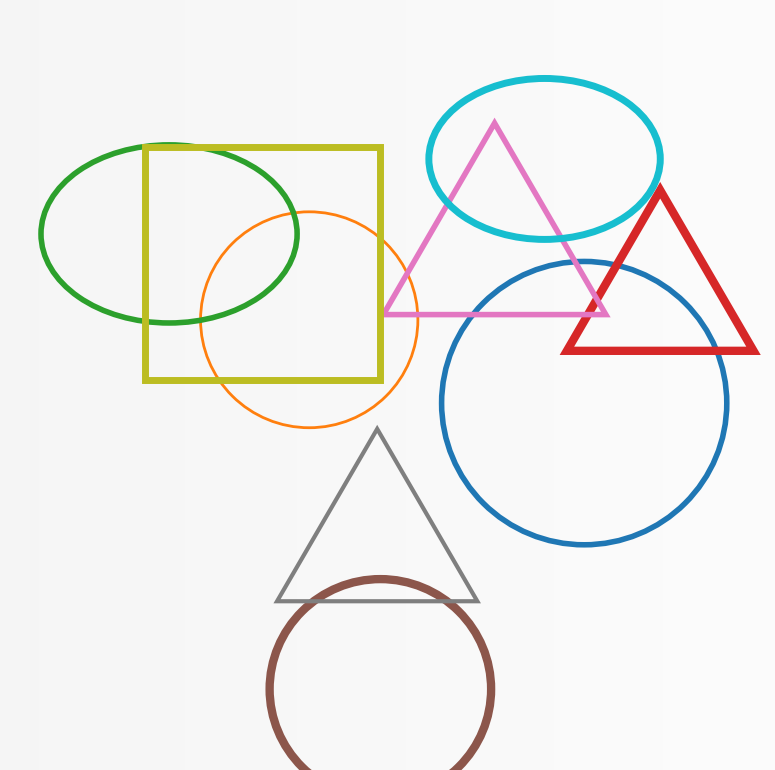[{"shape": "circle", "thickness": 2, "radius": 0.92, "center": [0.754, 0.476]}, {"shape": "circle", "thickness": 1, "radius": 0.7, "center": [0.399, 0.585]}, {"shape": "oval", "thickness": 2, "radius": 0.83, "center": [0.218, 0.696]}, {"shape": "triangle", "thickness": 3, "radius": 0.7, "center": [0.852, 0.614]}, {"shape": "circle", "thickness": 3, "radius": 0.71, "center": [0.491, 0.105]}, {"shape": "triangle", "thickness": 2, "radius": 0.83, "center": [0.638, 0.674]}, {"shape": "triangle", "thickness": 1.5, "radius": 0.75, "center": [0.487, 0.294]}, {"shape": "square", "thickness": 2.5, "radius": 0.76, "center": [0.338, 0.658]}, {"shape": "oval", "thickness": 2.5, "radius": 0.75, "center": [0.703, 0.794]}]